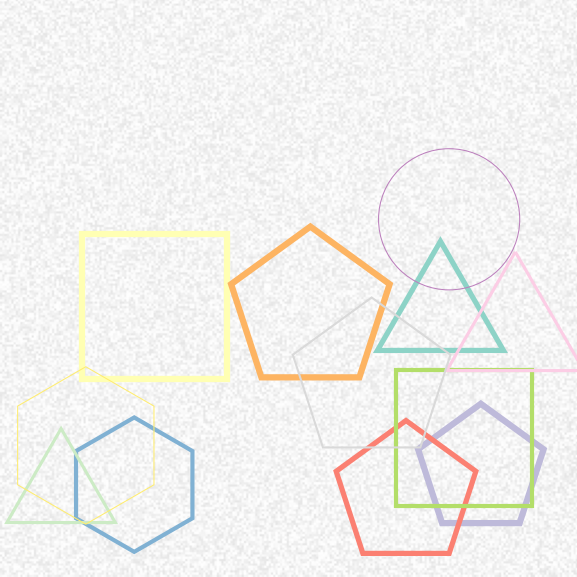[{"shape": "triangle", "thickness": 2.5, "radius": 0.63, "center": [0.763, 0.455]}, {"shape": "square", "thickness": 3, "radius": 0.63, "center": [0.268, 0.468]}, {"shape": "pentagon", "thickness": 3, "radius": 0.57, "center": [0.833, 0.186]}, {"shape": "pentagon", "thickness": 2.5, "radius": 0.64, "center": [0.703, 0.144]}, {"shape": "hexagon", "thickness": 2, "radius": 0.58, "center": [0.232, 0.16]}, {"shape": "pentagon", "thickness": 3, "radius": 0.72, "center": [0.537, 0.462]}, {"shape": "square", "thickness": 2, "radius": 0.59, "center": [0.803, 0.241]}, {"shape": "triangle", "thickness": 1.5, "radius": 0.69, "center": [0.892, 0.426]}, {"shape": "pentagon", "thickness": 1, "radius": 0.72, "center": [0.644, 0.34]}, {"shape": "circle", "thickness": 0.5, "radius": 0.61, "center": [0.778, 0.619]}, {"shape": "triangle", "thickness": 1.5, "radius": 0.54, "center": [0.106, 0.149]}, {"shape": "hexagon", "thickness": 0.5, "radius": 0.68, "center": [0.149, 0.228]}]